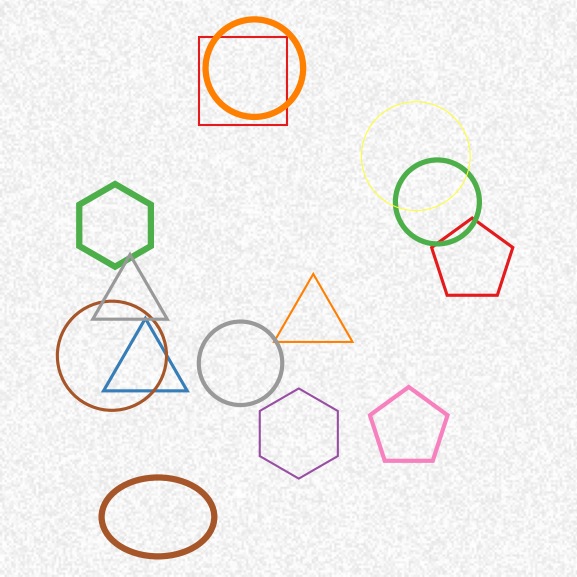[{"shape": "pentagon", "thickness": 1.5, "radius": 0.37, "center": [0.818, 0.548]}, {"shape": "square", "thickness": 1, "radius": 0.38, "center": [0.421, 0.858]}, {"shape": "triangle", "thickness": 1.5, "radius": 0.42, "center": [0.252, 0.364]}, {"shape": "circle", "thickness": 2.5, "radius": 0.36, "center": [0.757, 0.649]}, {"shape": "hexagon", "thickness": 3, "radius": 0.36, "center": [0.199, 0.609]}, {"shape": "hexagon", "thickness": 1, "radius": 0.39, "center": [0.517, 0.248]}, {"shape": "triangle", "thickness": 1, "radius": 0.39, "center": [0.542, 0.446]}, {"shape": "circle", "thickness": 3, "radius": 0.42, "center": [0.44, 0.881]}, {"shape": "circle", "thickness": 0.5, "radius": 0.47, "center": [0.72, 0.729]}, {"shape": "oval", "thickness": 3, "radius": 0.49, "center": [0.274, 0.104]}, {"shape": "circle", "thickness": 1.5, "radius": 0.47, "center": [0.194, 0.383]}, {"shape": "pentagon", "thickness": 2, "radius": 0.35, "center": [0.708, 0.258]}, {"shape": "triangle", "thickness": 1.5, "radius": 0.37, "center": [0.225, 0.484]}, {"shape": "circle", "thickness": 2, "radius": 0.36, "center": [0.417, 0.37]}]